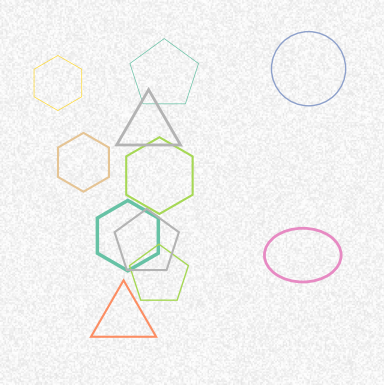[{"shape": "hexagon", "thickness": 2.5, "radius": 0.46, "center": [0.332, 0.388]}, {"shape": "pentagon", "thickness": 0.5, "radius": 0.47, "center": [0.427, 0.806]}, {"shape": "triangle", "thickness": 1.5, "radius": 0.49, "center": [0.321, 0.174]}, {"shape": "circle", "thickness": 1, "radius": 0.48, "center": [0.801, 0.821]}, {"shape": "oval", "thickness": 2, "radius": 0.5, "center": [0.786, 0.337]}, {"shape": "hexagon", "thickness": 1.5, "radius": 0.5, "center": [0.414, 0.544]}, {"shape": "pentagon", "thickness": 1, "radius": 0.4, "center": [0.413, 0.285]}, {"shape": "hexagon", "thickness": 0.5, "radius": 0.36, "center": [0.15, 0.784]}, {"shape": "hexagon", "thickness": 1.5, "radius": 0.38, "center": [0.217, 0.578]}, {"shape": "pentagon", "thickness": 1.5, "radius": 0.44, "center": [0.381, 0.37]}, {"shape": "triangle", "thickness": 2, "radius": 0.48, "center": [0.386, 0.671]}]